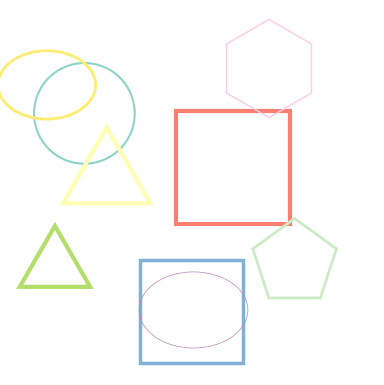[{"shape": "circle", "thickness": 1.5, "radius": 0.65, "center": [0.219, 0.706]}, {"shape": "triangle", "thickness": 3, "radius": 0.66, "center": [0.277, 0.538]}, {"shape": "square", "thickness": 3, "radius": 0.74, "center": [0.605, 0.565]}, {"shape": "square", "thickness": 2.5, "radius": 0.67, "center": [0.497, 0.191]}, {"shape": "triangle", "thickness": 3, "radius": 0.53, "center": [0.143, 0.308]}, {"shape": "hexagon", "thickness": 1, "radius": 0.64, "center": [0.699, 0.822]}, {"shape": "oval", "thickness": 0.5, "radius": 0.71, "center": [0.503, 0.195]}, {"shape": "pentagon", "thickness": 2, "radius": 0.57, "center": [0.765, 0.318]}, {"shape": "oval", "thickness": 2, "radius": 0.63, "center": [0.121, 0.779]}]